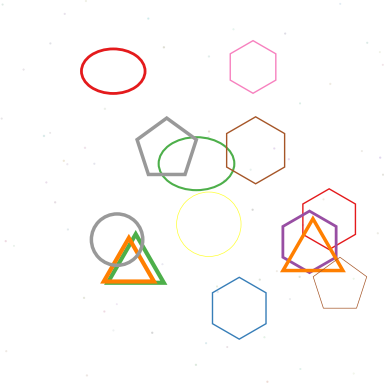[{"shape": "hexagon", "thickness": 1, "radius": 0.39, "center": [0.855, 0.431]}, {"shape": "oval", "thickness": 2, "radius": 0.41, "center": [0.294, 0.815]}, {"shape": "hexagon", "thickness": 1, "radius": 0.4, "center": [0.621, 0.199]}, {"shape": "triangle", "thickness": 3, "radius": 0.42, "center": [0.353, 0.308]}, {"shape": "oval", "thickness": 1.5, "radius": 0.49, "center": [0.51, 0.575]}, {"shape": "hexagon", "thickness": 2, "radius": 0.4, "center": [0.804, 0.372]}, {"shape": "triangle", "thickness": 2.5, "radius": 0.45, "center": [0.813, 0.342]}, {"shape": "triangle", "thickness": 3, "radius": 0.38, "center": [0.335, 0.306]}, {"shape": "circle", "thickness": 0.5, "radius": 0.42, "center": [0.542, 0.417]}, {"shape": "hexagon", "thickness": 1, "radius": 0.43, "center": [0.664, 0.61]}, {"shape": "pentagon", "thickness": 0.5, "radius": 0.37, "center": [0.883, 0.259]}, {"shape": "hexagon", "thickness": 1, "radius": 0.34, "center": [0.657, 0.826]}, {"shape": "circle", "thickness": 2.5, "radius": 0.33, "center": [0.304, 0.378]}, {"shape": "pentagon", "thickness": 2.5, "radius": 0.4, "center": [0.433, 0.612]}]